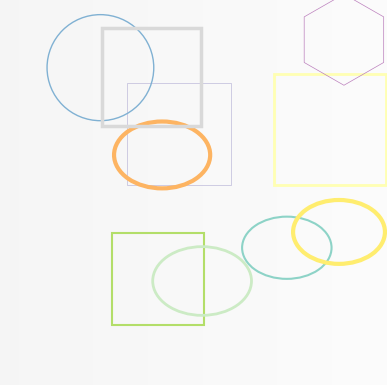[{"shape": "oval", "thickness": 1.5, "radius": 0.58, "center": [0.74, 0.356]}, {"shape": "square", "thickness": 2, "radius": 0.72, "center": [0.851, 0.663]}, {"shape": "square", "thickness": 0.5, "radius": 0.67, "center": [0.461, 0.652]}, {"shape": "circle", "thickness": 1, "radius": 0.69, "center": [0.259, 0.824]}, {"shape": "oval", "thickness": 3, "radius": 0.62, "center": [0.418, 0.598]}, {"shape": "square", "thickness": 1.5, "radius": 0.6, "center": [0.408, 0.275]}, {"shape": "square", "thickness": 2.5, "radius": 0.64, "center": [0.391, 0.801]}, {"shape": "hexagon", "thickness": 0.5, "radius": 0.59, "center": [0.888, 0.897]}, {"shape": "oval", "thickness": 2, "radius": 0.64, "center": [0.522, 0.27]}, {"shape": "oval", "thickness": 3, "radius": 0.59, "center": [0.875, 0.398]}]